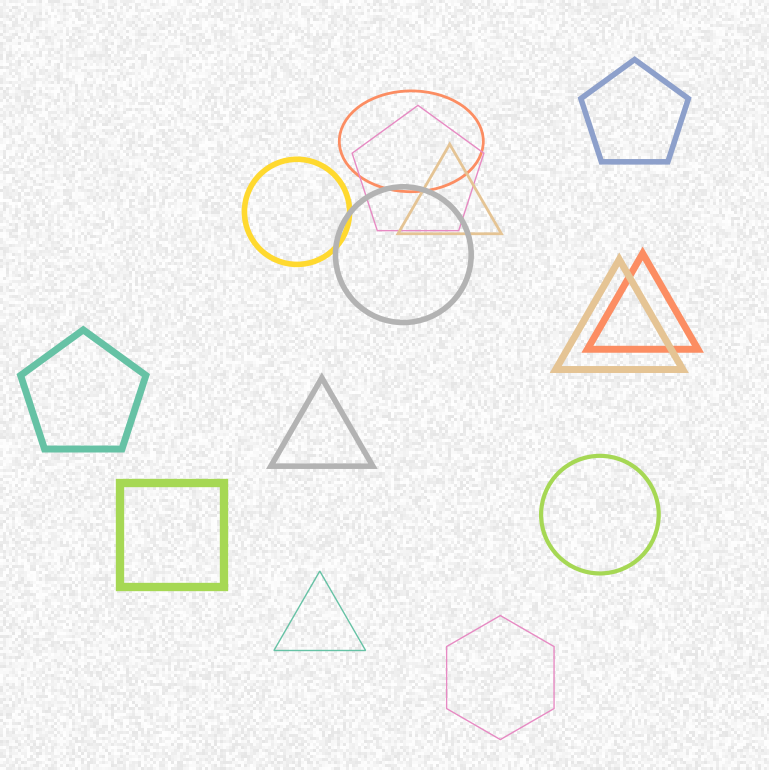[{"shape": "triangle", "thickness": 0.5, "radius": 0.34, "center": [0.415, 0.19]}, {"shape": "pentagon", "thickness": 2.5, "radius": 0.43, "center": [0.108, 0.486]}, {"shape": "oval", "thickness": 1, "radius": 0.47, "center": [0.534, 0.816]}, {"shape": "triangle", "thickness": 2.5, "radius": 0.41, "center": [0.835, 0.588]}, {"shape": "pentagon", "thickness": 2, "radius": 0.37, "center": [0.824, 0.849]}, {"shape": "hexagon", "thickness": 0.5, "radius": 0.4, "center": [0.65, 0.12]}, {"shape": "pentagon", "thickness": 0.5, "radius": 0.45, "center": [0.543, 0.773]}, {"shape": "circle", "thickness": 1.5, "radius": 0.38, "center": [0.779, 0.332]}, {"shape": "square", "thickness": 3, "radius": 0.34, "center": [0.224, 0.305]}, {"shape": "circle", "thickness": 2, "radius": 0.34, "center": [0.386, 0.725]}, {"shape": "triangle", "thickness": 2.5, "radius": 0.48, "center": [0.804, 0.568]}, {"shape": "triangle", "thickness": 1, "radius": 0.39, "center": [0.584, 0.735]}, {"shape": "circle", "thickness": 2, "radius": 0.44, "center": [0.524, 0.669]}, {"shape": "triangle", "thickness": 2, "radius": 0.38, "center": [0.418, 0.433]}]